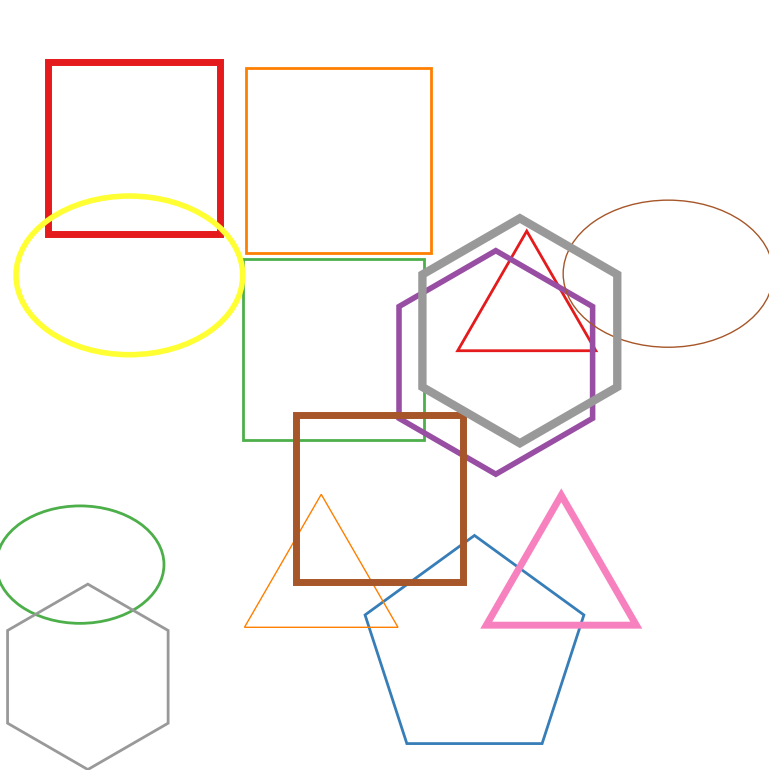[{"shape": "square", "thickness": 2.5, "radius": 0.56, "center": [0.174, 0.807]}, {"shape": "triangle", "thickness": 1, "radius": 0.52, "center": [0.684, 0.596]}, {"shape": "pentagon", "thickness": 1, "radius": 0.75, "center": [0.616, 0.155]}, {"shape": "oval", "thickness": 1, "radius": 0.54, "center": [0.104, 0.267]}, {"shape": "square", "thickness": 1, "radius": 0.59, "center": [0.433, 0.547]}, {"shape": "hexagon", "thickness": 2, "radius": 0.73, "center": [0.644, 0.529]}, {"shape": "triangle", "thickness": 0.5, "radius": 0.58, "center": [0.417, 0.243]}, {"shape": "square", "thickness": 1, "radius": 0.6, "center": [0.439, 0.792]}, {"shape": "oval", "thickness": 2, "radius": 0.74, "center": [0.168, 0.642]}, {"shape": "oval", "thickness": 0.5, "radius": 0.68, "center": [0.868, 0.645]}, {"shape": "square", "thickness": 2.5, "radius": 0.54, "center": [0.492, 0.353]}, {"shape": "triangle", "thickness": 2.5, "radius": 0.56, "center": [0.729, 0.244]}, {"shape": "hexagon", "thickness": 3, "radius": 0.73, "center": [0.675, 0.57]}, {"shape": "hexagon", "thickness": 1, "radius": 0.6, "center": [0.114, 0.121]}]